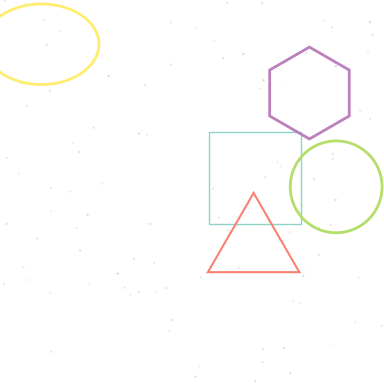[{"shape": "square", "thickness": 1, "radius": 0.6, "center": [0.662, 0.537]}, {"shape": "triangle", "thickness": 1.5, "radius": 0.69, "center": [0.659, 0.362]}, {"shape": "circle", "thickness": 2, "radius": 0.6, "center": [0.873, 0.515]}, {"shape": "hexagon", "thickness": 2, "radius": 0.6, "center": [0.804, 0.758]}, {"shape": "oval", "thickness": 2, "radius": 0.75, "center": [0.108, 0.885]}]